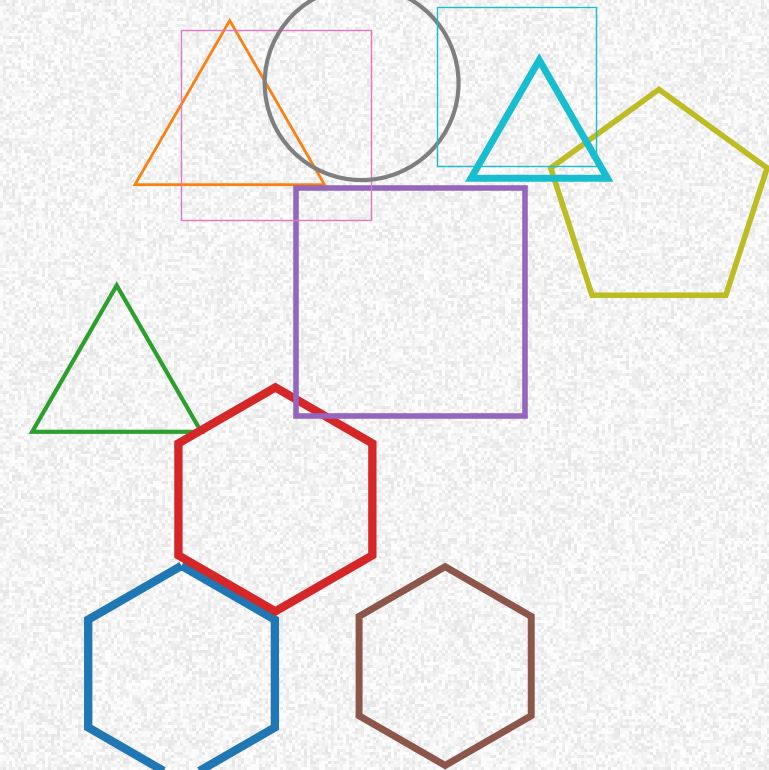[{"shape": "hexagon", "thickness": 3, "radius": 0.7, "center": [0.236, 0.125]}, {"shape": "triangle", "thickness": 1, "radius": 0.71, "center": [0.298, 0.831]}, {"shape": "triangle", "thickness": 1.5, "radius": 0.63, "center": [0.152, 0.503]}, {"shape": "hexagon", "thickness": 3, "radius": 0.73, "center": [0.358, 0.351]}, {"shape": "square", "thickness": 2, "radius": 0.74, "center": [0.533, 0.608]}, {"shape": "hexagon", "thickness": 2.5, "radius": 0.65, "center": [0.578, 0.135]}, {"shape": "square", "thickness": 0.5, "radius": 0.62, "center": [0.358, 0.838]}, {"shape": "circle", "thickness": 1.5, "radius": 0.63, "center": [0.47, 0.892]}, {"shape": "pentagon", "thickness": 2, "radius": 0.74, "center": [0.856, 0.736]}, {"shape": "triangle", "thickness": 2.5, "radius": 0.51, "center": [0.7, 0.82]}, {"shape": "square", "thickness": 0.5, "radius": 0.52, "center": [0.67, 0.888]}]